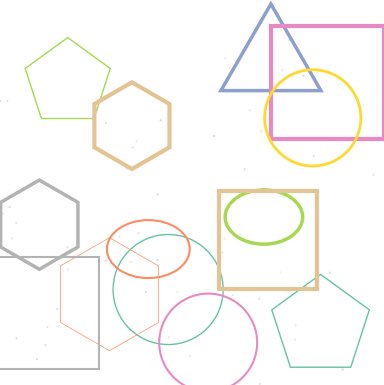[{"shape": "pentagon", "thickness": 1, "radius": 0.67, "center": [0.833, 0.154]}, {"shape": "circle", "thickness": 1, "radius": 0.71, "center": [0.437, 0.248]}, {"shape": "oval", "thickness": 1.5, "radius": 0.54, "center": [0.385, 0.353]}, {"shape": "hexagon", "thickness": 0.5, "radius": 0.73, "center": [0.284, 0.236]}, {"shape": "triangle", "thickness": 2.5, "radius": 0.75, "center": [0.704, 0.84]}, {"shape": "square", "thickness": 3, "radius": 0.73, "center": [0.85, 0.786]}, {"shape": "circle", "thickness": 1.5, "radius": 0.64, "center": [0.541, 0.11]}, {"shape": "oval", "thickness": 2.5, "radius": 0.5, "center": [0.685, 0.436]}, {"shape": "pentagon", "thickness": 1, "radius": 0.58, "center": [0.176, 0.786]}, {"shape": "circle", "thickness": 2, "radius": 0.63, "center": [0.812, 0.694]}, {"shape": "hexagon", "thickness": 3, "radius": 0.56, "center": [0.343, 0.674]}, {"shape": "square", "thickness": 3, "radius": 0.63, "center": [0.695, 0.377]}, {"shape": "square", "thickness": 1.5, "radius": 0.73, "center": [0.111, 0.186]}, {"shape": "hexagon", "thickness": 2.5, "radius": 0.58, "center": [0.102, 0.416]}]